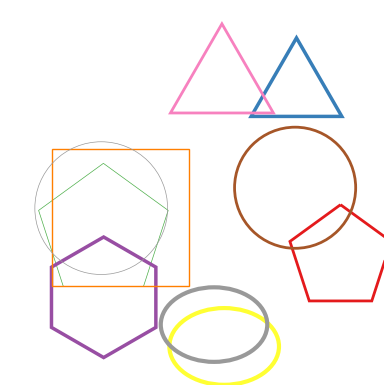[{"shape": "pentagon", "thickness": 2, "radius": 0.69, "center": [0.884, 0.33]}, {"shape": "triangle", "thickness": 2.5, "radius": 0.68, "center": [0.77, 0.766]}, {"shape": "pentagon", "thickness": 0.5, "radius": 0.88, "center": [0.269, 0.399]}, {"shape": "hexagon", "thickness": 2.5, "radius": 0.78, "center": [0.269, 0.228]}, {"shape": "square", "thickness": 1, "radius": 0.89, "center": [0.312, 0.435]}, {"shape": "oval", "thickness": 3, "radius": 0.71, "center": [0.582, 0.1]}, {"shape": "circle", "thickness": 2, "radius": 0.79, "center": [0.767, 0.512]}, {"shape": "triangle", "thickness": 2, "radius": 0.77, "center": [0.576, 0.784]}, {"shape": "circle", "thickness": 0.5, "radius": 0.86, "center": [0.263, 0.459]}, {"shape": "oval", "thickness": 3, "radius": 0.69, "center": [0.556, 0.157]}]